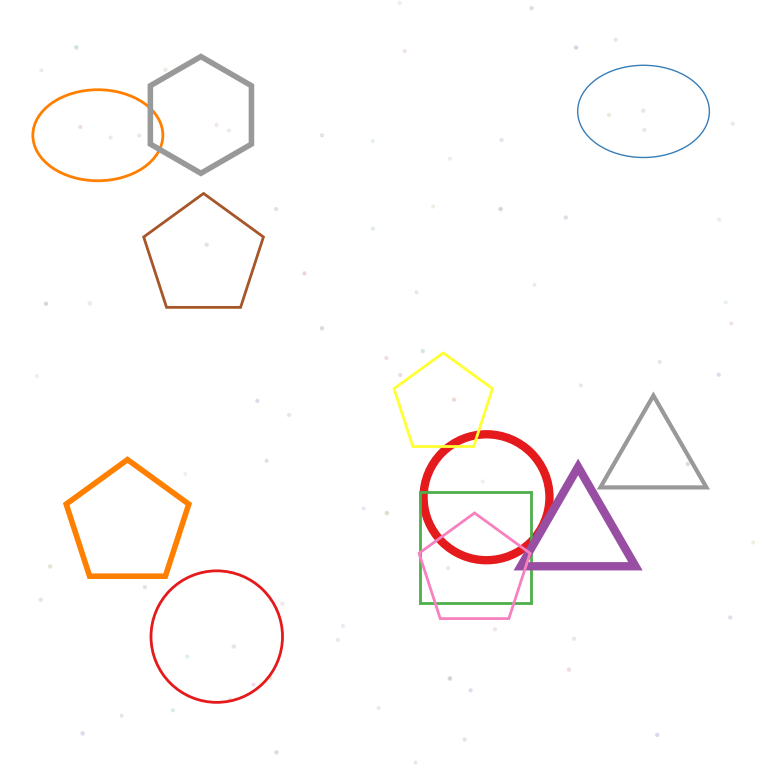[{"shape": "circle", "thickness": 3, "radius": 0.41, "center": [0.632, 0.354]}, {"shape": "circle", "thickness": 1, "radius": 0.43, "center": [0.281, 0.173]}, {"shape": "oval", "thickness": 0.5, "radius": 0.43, "center": [0.836, 0.855]}, {"shape": "square", "thickness": 1, "radius": 0.36, "center": [0.617, 0.289]}, {"shape": "triangle", "thickness": 3, "radius": 0.43, "center": [0.751, 0.308]}, {"shape": "pentagon", "thickness": 2, "radius": 0.42, "center": [0.166, 0.319]}, {"shape": "oval", "thickness": 1, "radius": 0.42, "center": [0.127, 0.824]}, {"shape": "pentagon", "thickness": 1, "radius": 0.34, "center": [0.576, 0.474]}, {"shape": "pentagon", "thickness": 1, "radius": 0.41, "center": [0.264, 0.667]}, {"shape": "pentagon", "thickness": 1, "radius": 0.38, "center": [0.616, 0.258]}, {"shape": "hexagon", "thickness": 2, "radius": 0.38, "center": [0.261, 0.851]}, {"shape": "triangle", "thickness": 1.5, "radius": 0.4, "center": [0.849, 0.407]}]